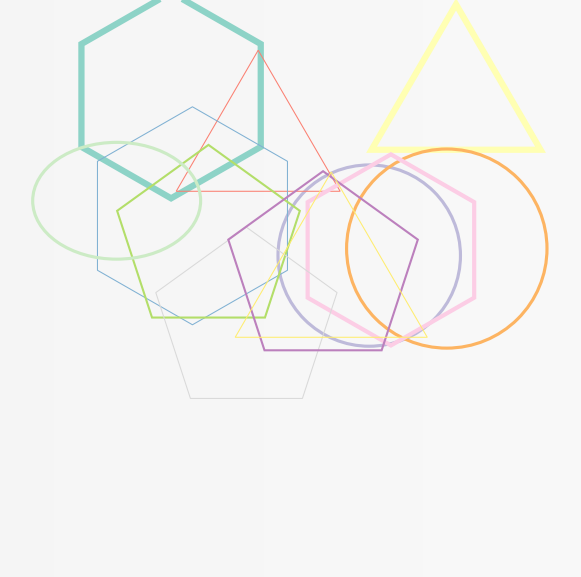[{"shape": "hexagon", "thickness": 3, "radius": 0.89, "center": [0.294, 0.834]}, {"shape": "triangle", "thickness": 3, "radius": 0.84, "center": [0.785, 0.824]}, {"shape": "circle", "thickness": 1.5, "radius": 0.78, "center": [0.635, 0.557]}, {"shape": "triangle", "thickness": 0.5, "radius": 0.81, "center": [0.444, 0.749]}, {"shape": "hexagon", "thickness": 0.5, "radius": 0.94, "center": [0.331, 0.625]}, {"shape": "circle", "thickness": 1.5, "radius": 0.86, "center": [0.769, 0.569]}, {"shape": "pentagon", "thickness": 1, "radius": 0.83, "center": [0.359, 0.583]}, {"shape": "hexagon", "thickness": 2, "radius": 0.83, "center": [0.673, 0.566]}, {"shape": "pentagon", "thickness": 0.5, "radius": 0.82, "center": [0.424, 0.442]}, {"shape": "pentagon", "thickness": 1, "radius": 0.86, "center": [0.556, 0.531]}, {"shape": "oval", "thickness": 1.5, "radius": 0.72, "center": [0.201, 0.652]}, {"shape": "triangle", "thickness": 0.5, "radius": 0.95, "center": [0.57, 0.51]}]